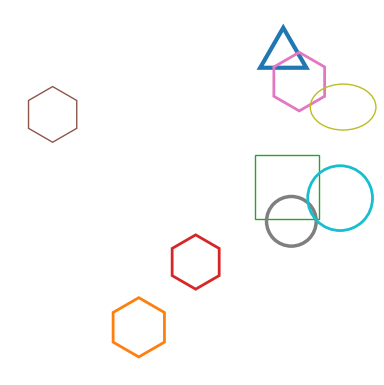[{"shape": "triangle", "thickness": 3, "radius": 0.35, "center": [0.736, 0.859]}, {"shape": "hexagon", "thickness": 2, "radius": 0.38, "center": [0.36, 0.15]}, {"shape": "square", "thickness": 1, "radius": 0.42, "center": [0.746, 0.513]}, {"shape": "hexagon", "thickness": 2, "radius": 0.35, "center": [0.508, 0.319]}, {"shape": "hexagon", "thickness": 1, "radius": 0.36, "center": [0.137, 0.703]}, {"shape": "hexagon", "thickness": 2, "radius": 0.38, "center": [0.777, 0.788]}, {"shape": "circle", "thickness": 2.5, "radius": 0.32, "center": [0.757, 0.425]}, {"shape": "oval", "thickness": 1, "radius": 0.43, "center": [0.891, 0.722]}, {"shape": "circle", "thickness": 2, "radius": 0.42, "center": [0.883, 0.485]}]